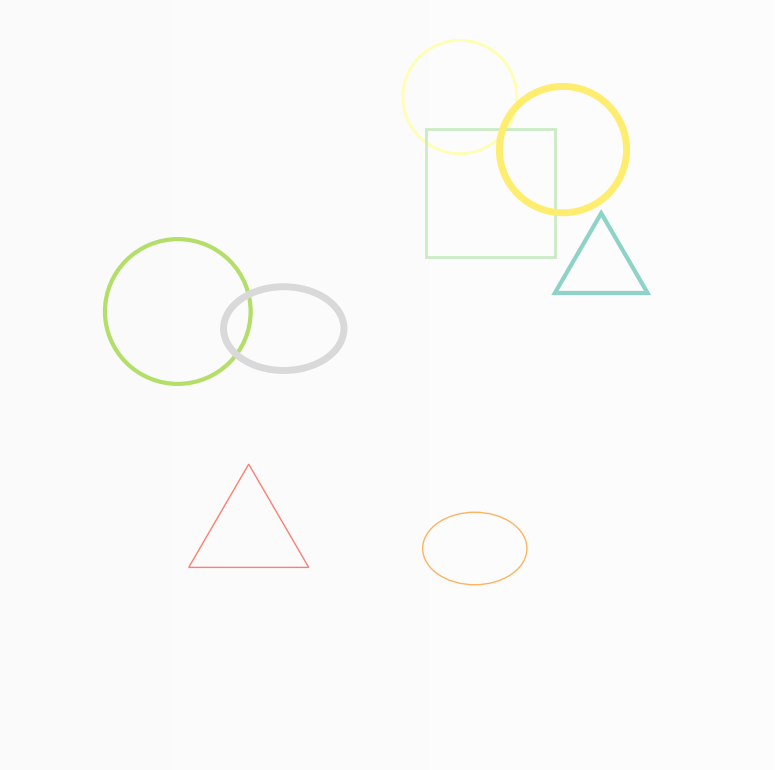[{"shape": "triangle", "thickness": 1.5, "radius": 0.35, "center": [0.776, 0.654]}, {"shape": "circle", "thickness": 1, "radius": 0.37, "center": [0.593, 0.874]}, {"shape": "triangle", "thickness": 0.5, "radius": 0.45, "center": [0.321, 0.308]}, {"shape": "oval", "thickness": 0.5, "radius": 0.34, "center": [0.613, 0.288]}, {"shape": "circle", "thickness": 1.5, "radius": 0.47, "center": [0.229, 0.595]}, {"shape": "oval", "thickness": 2.5, "radius": 0.39, "center": [0.366, 0.573]}, {"shape": "square", "thickness": 1, "radius": 0.42, "center": [0.633, 0.749]}, {"shape": "circle", "thickness": 2.5, "radius": 0.41, "center": [0.726, 0.806]}]